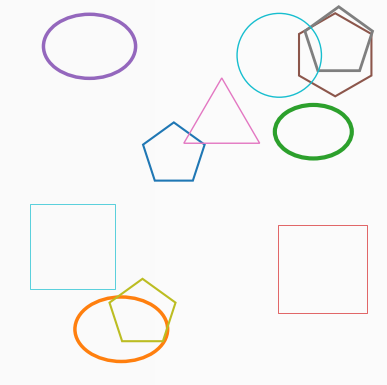[{"shape": "pentagon", "thickness": 1.5, "radius": 0.42, "center": [0.449, 0.598]}, {"shape": "oval", "thickness": 2.5, "radius": 0.6, "center": [0.313, 0.145]}, {"shape": "oval", "thickness": 3, "radius": 0.5, "center": [0.809, 0.658]}, {"shape": "square", "thickness": 0.5, "radius": 0.58, "center": [0.832, 0.301]}, {"shape": "oval", "thickness": 2.5, "radius": 0.59, "center": [0.231, 0.88]}, {"shape": "hexagon", "thickness": 1.5, "radius": 0.54, "center": [0.865, 0.858]}, {"shape": "triangle", "thickness": 1, "radius": 0.56, "center": [0.572, 0.684]}, {"shape": "pentagon", "thickness": 2, "radius": 0.46, "center": [0.874, 0.891]}, {"shape": "pentagon", "thickness": 1.5, "radius": 0.45, "center": [0.368, 0.186]}, {"shape": "circle", "thickness": 1, "radius": 0.54, "center": [0.721, 0.856]}, {"shape": "square", "thickness": 0.5, "radius": 0.55, "center": [0.188, 0.359]}]